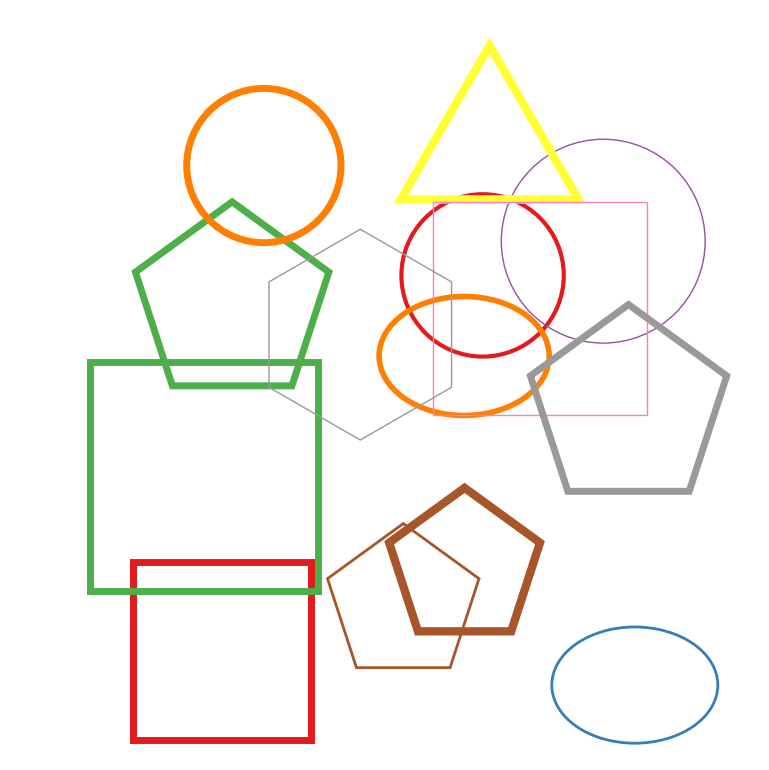[{"shape": "square", "thickness": 2.5, "radius": 0.58, "center": [0.289, 0.154]}, {"shape": "circle", "thickness": 1.5, "radius": 0.53, "center": [0.627, 0.642]}, {"shape": "oval", "thickness": 1, "radius": 0.54, "center": [0.824, 0.11]}, {"shape": "pentagon", "thickness": 2.5, "radius": 0.66, "center": [0.301, 0.606]}, {"shape": "square", "thickness": 2.5, "radius": 0.74, "center": [0.265, 0.381]}, {"shape": "circle", "thickness": 0.5, "radius": 0.66, "center": [0.783, 0.687]}, {"shape": "circle", "thickness": 2.5, "radius": 0.5, "center": [0.343, 0.785]}, {"shape": "oval", "thickness": 2, "radius": 0.55, "center": [0.603, 0.538]}, {"shape": "triangle", "thickness": 3, "radius": 0.67, "center": [0.636, 0.808]}, {"shape": "pentagon", "thickness": 1, "radius": 0.52, "center": [0.524, 0.217]}, {"shape": "pentagon", "thickness": 3, "radius": 0.51, "center": [0.603, 0.263]}, {"shape": "square", "thickness": 0.5, "radius": 0.69, "center": [0.701, 0.599]}, {"shape": "pentagon", "thickness": 2.5, "radius": 0.67, "center": [0.816, 0.47]}, {"shape": "hexagon", "thickness": 0.5, "radius": 0.68, "center": [0.468, 0.565]}]